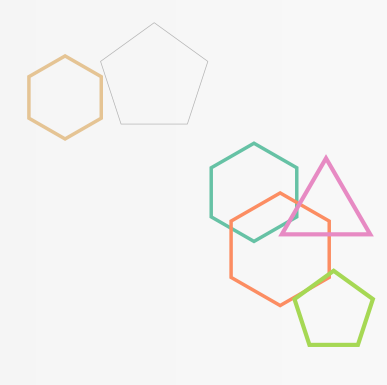[{"shape": "hexagon", "thickness": 2.5, "radius": 0.64, "center": [0.655, 0.5]}, {"shape": "hexagon", "thickness": 2.5, "radius": 0.73, "center": [0.723, 0.353]}, {"shape": "triangle", "thickness": 3, "radius": 0.66, "center": [0.841, 0.457]}, {"shape": "pentagon", "thickness": 3, "radius": 0.53, "center": [0.861, 0.19]}, {"shape": "hexagon", "thickness": 2.5, "radius": 0.54, "center": [0.168, 0.747]}, {"shape": "pentagon", "thickness": 0.5, "radius": 0.73, "center": [0.398, 0.796]}]